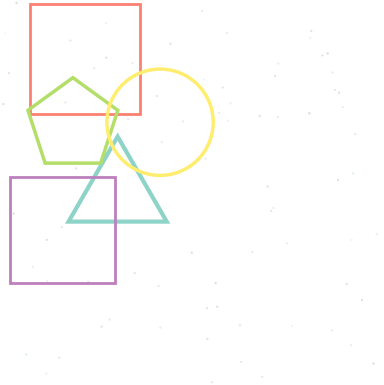[{"shape": "triangle", "thickness": 3, "radius": 0.74, "center": [0.306, 0.498]}, {"shape": "square", "thickness": 2, "radius": 0.71, "center": [0.22, 0.848]}, {"shape": "pentagon", "thickness": 2.5, "radius": 0.61, "center": [0.189, 0.676]}, {"shape": "square", "thickness": 2, "radius": 0.69, "center": [0.162, 0.403]}, {"shape": "circle", "thickness": 2.5, "radius": 0.69, "center": [0.416, 0.682]}]